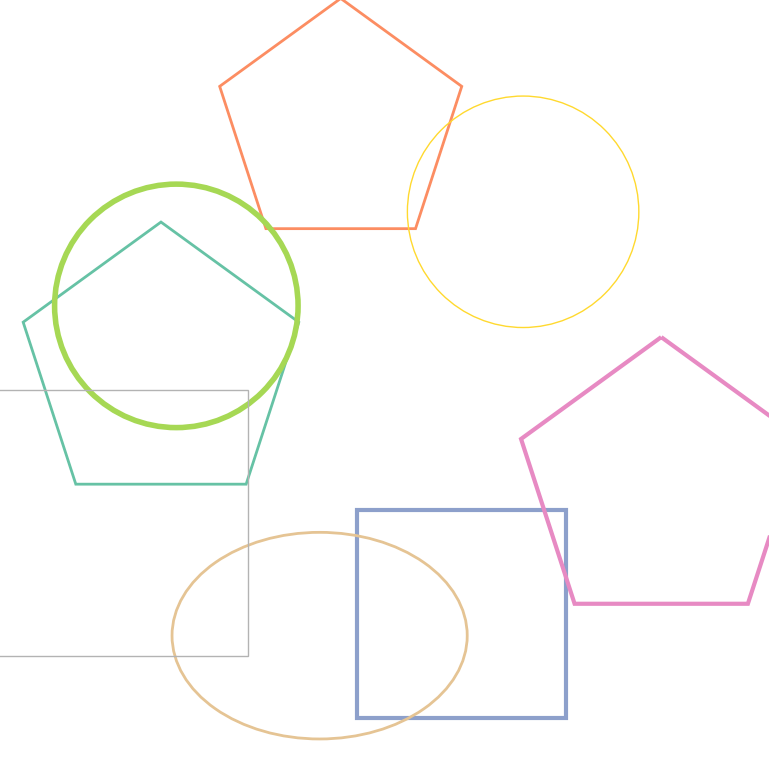[{"shape": "pentagon", "thickness": 1, "radius": 0.94, "center": [0.209, 0.523]}, {"shape": "pentagon", "thickness": 1, "radius": 0.83, "center": [0.442, 0.837]}, {"shape": "square", "thickness": 1.5, "radius": 0.68, "center": [0.599, 0.203]}, {"shape": "pentagon", "thickness": 1.5, "radius": 0.96, "center": [0.859, 0.371]}, {"shape": "circle", "thickness": 2, "radius": 0.79, "center": [0.229, 0.603]}, {"shape": "circle", "thickness": 0.5, "radius": 0.75, "center": [0.679, 0.725]}, {"shape": "oval", "thickness": 1, "radius": 0.96, "center": [0.415, 0.174]}, {"shape": "square", "thickness": 0.5, "radius": 0.87, "center": [0.149, 0.321]}]